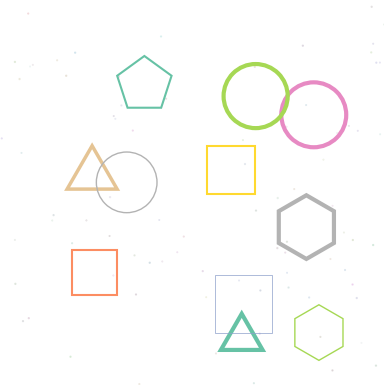[{"shape": "triangle", "thickness": 3, "radius": 0.31, "center": [0.628, 0.122]}, {"shape": "pentagon", "thickness": 1.5, "radius": 0.37, "center": [0.375, 0.78]}, {"shape": "square", "thickness": 1.5, "radius": 0.29, "center": [0.246, 0.292]}, {"shape": "square", "thickness": 0.5, "radius": 0.37, "center": [0.632, 0.21]}, {"shape": "circle", "thickness": 3, "radius": 0.42, "center": [0.815, 0.702]}, {"shape": "hexagon", "thickness": 1, "radius": 0.36, "center": [0.828, 0.136]}, {"shape": "circle", "thickness": 3, "radius": 0.42, "center": [0.664, 0.75]}, {"shape": "square", "thickness": 1.5, "radius": 0.31, "center": [0.6, 0.558]}, {"shape": "triangle", "thickness": 2.5, "radius": 0.38, "center": [0.239, 0.546]}, {"shape": "circle", "thickness": 1, "radius": 0.39, "center": [0.329, 0.526]}, {"shape": "hexagon", "thickness": 3, "radius": 0.41, "center": [0.796, 0.41]}]